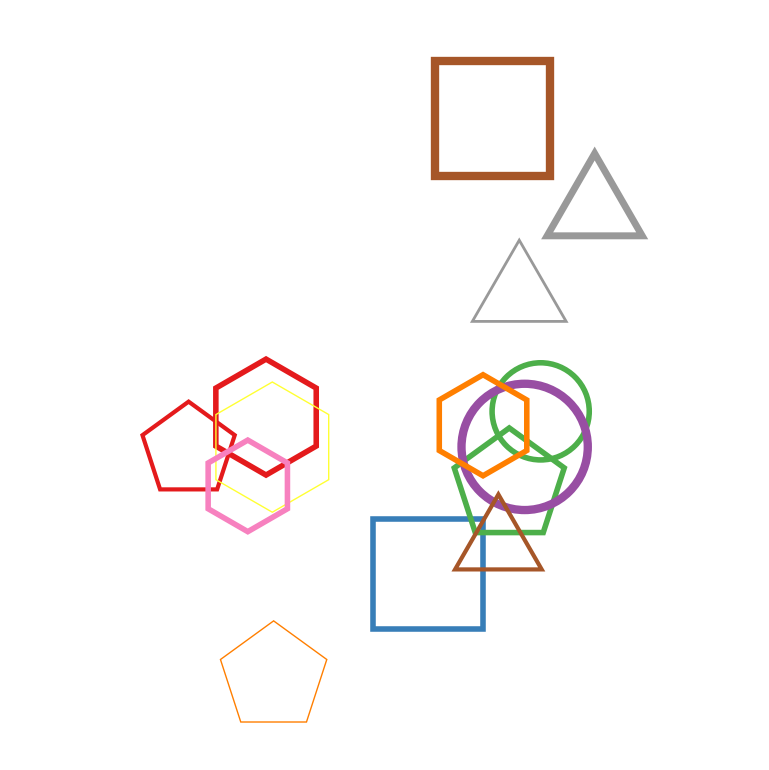[{"shape": "pentagon", "thickness": 1.5, "radius": 0.32, "center": [0.245, 0.415]}, {"shape": "hexagon", "thickness": 2, "radius": 0.38, "center": [0.346, 0.458]}, {"shape": "square", "thickness": 2, "radius": 0.36, "center": [0.556, 0.254]}, {"shape": "pentagon", "thickness": 2, "radius": 0.38, "center": [0.661, 0.369]}, {"shape": "circle", "thickness": 2, "radius": 0.32, "center": [0.702, 0.466]}, {"shape": "circle", "thickness": 3, "radius": 0.41, "center": [0.681, 0.42]}, {"shape": "hexagon", "thickness": 2, "radius": 0.33, "center": [0.627, 0.448]}, {"shape": "pentagon", "thickness": 0.5, "radius": 0.36, "center": [0.355, 0.121]}, {"shape": "hexagon", "thickness": 0.5, "radius": 0.42, "center": [0.354, 0.419]}, {"shape": "square", "thickness": 3, "radius": 0.37, "center": [0.64, 0.846]}, {"shape": "triangle", "thickness": 1.5, "radius": 0.32, "center": [0.647, 0.293]}, {"shape": "hexagon", "thickness": 2, "radius": 0.3, "center": [0.322, 0.369]}, {"shape": "triangle", "thickness": 2.5, "radius": 0.36, "center": [0.772, 0.729]}, {"shape": "triangle", "thickness": 1, "radius": 0.35, "center": [0.674, 0.618]}]